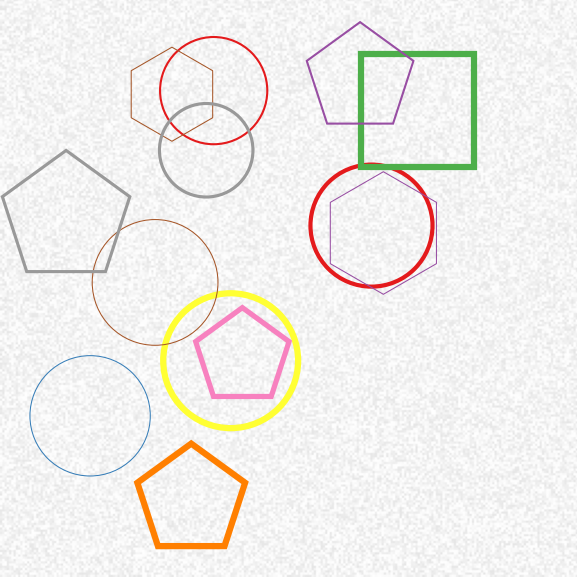[{"shape": "circle", "thickness": 2, "radius": 0.53, "center": [0.643, 0.608]}, {"shape": "circle", "thickness": 1, "radius": 0.46, "center": [0.37, 0.842]}, {"shape": "circle", "thickness": 0.5, "radius": 0.52, "center": [0.156, 0.279]}, {"shape": "square", "thickness": 3, "radius": 0.49, "center": [0.723, 0.808]}, {"shape": "hexagon", "thickness": 0.5, "radius": 0.53, "center": [0.664, 0.596]}, {"shape": "pentagon", "thickness": 1, "radius": 0.49, "center": [0.624, 0.864]}, {"shape": "pentagon", "thickness": 3, "radius": 0.49, "center": [0.331, 0.133]}, {"shape": "circle", "thickness": 3, "radius": 0.58, "center": [0.399, 0.375]}, {"shape": "hexagon", "thickness": 0.5, "radius": 0.41, "center": [0.298, 0.836]}, {"shape": "circle", "thickness": 0.5, "radius": 0.54, "center": [0.269, 0.51]}, {"shape": "pentagon", "thickness": 2.5, "radius": 0.43, "center": [0.42, 0.381]}, {"shape": "pentagon", "thickness": 1.5, "radius": 0.58, "center": [0.114, 0.623]}, {"shape": "circle", "thickness": 1.5, "radius": 0.4, "center": [0.357, 0.739]}]